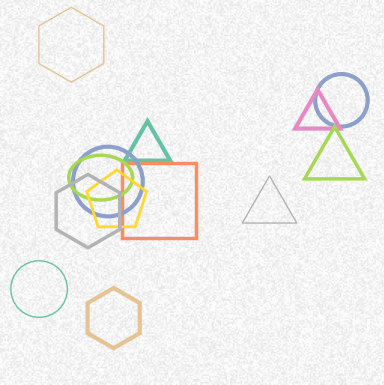[{"shape": "circle", "thickness": 1, "radius": 0.37, "center": [0.102, 0.249]}, {"shape": "triangle", "thickness": 3, "radius": 0.34, "center": [0.383, 0.617]}, {"shape": "square", "thickness": 2.5, "radius": 0.48, "center": [0.414, 0.479]}, {"shape": "circle", "thickness": 3, "radius": 0.45, "center": [0.28, 0.528]}, {"shape": "circle", "thickness": 3, "radius": 0.34, "center": [0.887, 0.739]}, {"shape": "triangle", "thickness": 3, "radius": 0.34, "center": [0.825, 0.7]}, {"shape": "oval", "thickness": 2.5, "radius": 0.41, "center": [0.261, 0.539]}, {"shape": "triangle", "thickness": 2.5, "radius": 0.45, "center": [0.869, 0.581]}, {"shape": "pentagon", "thickness": 2, "radius": 0.41, "center": [0.303, 0.477]}, {"shape": "hexagon", "thickness": 1, "radius": 0.49, "center": [0.185, 0.884]}, {"shape": "hexagon", "thickness": 3, "radius": 0.39, "center": [0.295, 0.174]}, {"shape": "hexagon", "thickness": 2.5, "radius": 0.48, "center": [0.228, 0.452]}, {"shape": "triangle", "thickness": 1, "radius": 0.41, "center": [0.7, 0.462]}]